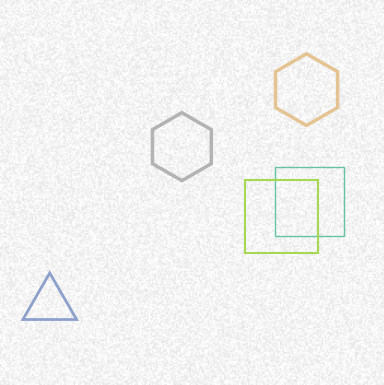[{"shape": "square", "thickness": 1, "radius": 0.45, "center": [0.804, 0.476]}, {"shape": "triangle", "thickness": 2, "radius": 0.4, "center": [0.129, 0.21]}, {"shape": "square", "thickness": 1.5, "radius": 0.47, "center": [0.732, 0.437]}, {"shape": "hexagon", "thickness": 2.5, "radius": 0.47, "center": [0.796, 0.767]}, {"shape": "hexagon", "thickness": 2.5, "radius": 0.44, "center": [0.472, 0.619]}]